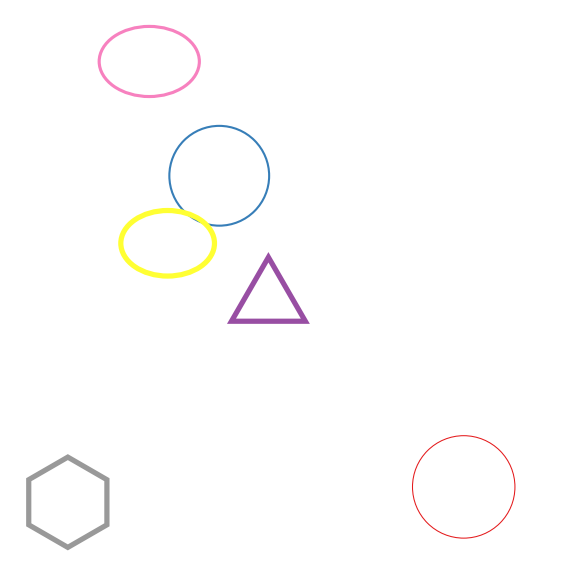[{"shape": "circle", "thickness": 0.5, "radius": 0.44, "center": [0.803, 0.156]}, {"shape": "circle", "thickness": 1, "radius": 0.43, "center": [0.38, 0.695]}, {"shape": "triangle", "thickness": 2.5, "radius": 0.37, "center": [0.465, 0.48]}, {"shape": "oval", "thickness": 2.5, "radius": 0.41, "center": [0.29, 0.578]}, {"shape": "oval", "thickness": 1.5, "radius": 0.43, "center": [0.258, 0.893]}, {"shape": "hexagon", "thickness": 2.5, "radius": 0.39, "center": [0.117, 0.129]}]